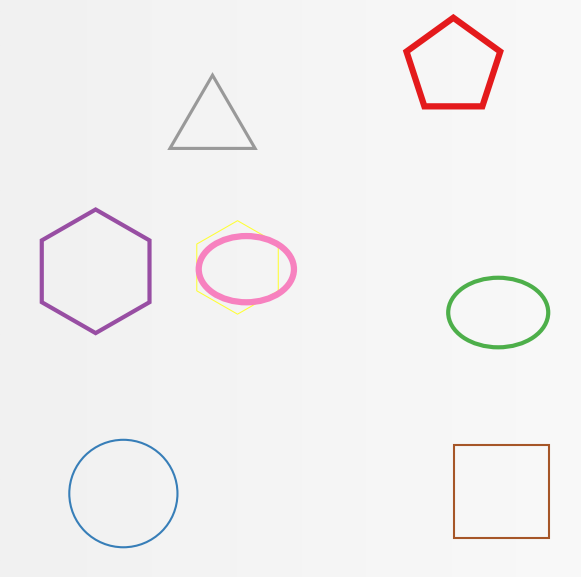[{"shape": "pentagon", "thickness": 3, "radius": 0.42, "center": [0.78, 0.884]}, {"shape": "circle", "thickness": 1, "radius": 0.47, "center": [0.212, 0.145]}, {"shape": "oval", "thickness": 2, "radius": 0.43, "center": [0.857, 0.458]}, {"shape": "hexagon", "thickness": 2, "radius": 0.54, "center": [0.165, 0.529]}, {"shape": "hexagon", "thickness": 0.5, "radius": 0.4, "center": [0.409, 0.536]}, {"shape": "square", "thickness": 1, "radius": 0.41, "center": [0.863, 0.148]}, {"shape": "oval", "thickness": 3, "radius": 0.41, "center": [0.424, 0.533]}, {"shape": "triangle", "thickness": 1.5, "radius": 0.42, "center": [0.366, 0.784]}]